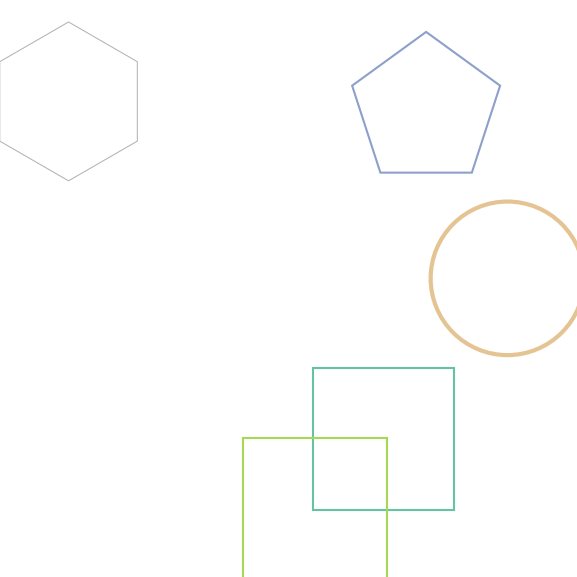[{"shape": "square", "thickness": 1, "radius": 0.61, "center": [0.664, 0.239]}, {"shape": "pentagon", "thickness": 1, "radius": 0.67, "center": [0.738, 0.809]}, {"shape": "square", "thickness": 1, "radius": 0.62, "center": [0.545, 0.117]}, {"shape": "circle", "thickness": 2, "radius": 0.66, "center": [0.879, 0.517]}, {"shape": "hexagon", "thickness": 0.5, "radius": 0.69, "center": [0.119, 0.824]}]